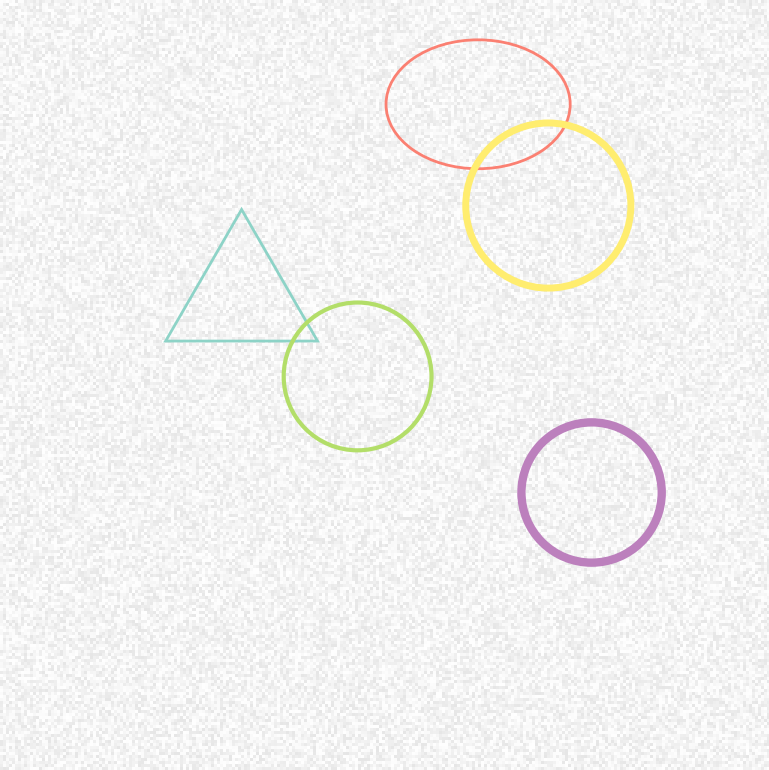[{"shape": "triangle", "thickness": 1, "radius": 0.57, "center": [0.314, 0.614]}, {"shape": "oval", "thickness": 1, "radius": 0.6, "center": [0.621, 0.865]}, {"shape": "circle", "thickness": 1.5, "radius": 0.48, "center": [0.464, 0.511]}, {"shape": "circle", "thickness": 3, "radius": 0.46, "center": [0.768, 0.36]}, {"shape": "circle", "thickness": 2.5, "radius": 0.54, "center": [0.712, 0.733]}]